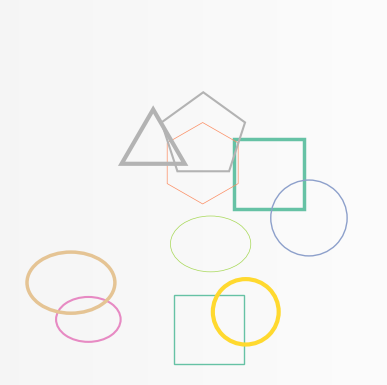[{"shape": "square", "thickness": 1, "radius": 0.45, "center": [0.54, 0.144]}, {"shape": "square", "thickness": 2.5, "radius": 0.45, "center": [0.695, 0.549]}, {"shape": "hexagon", "thickness": 0.5, "radius": 0.53, "center": [0.523, 0.576]}, {"shape": "circle", "thickness": 1, "radius": 0.49, "center": [0.797, 0.434]}, {"shape": "oval", "thickness": 1.5, "radius": 0.42, "center": [0.228, 0.17]}, {"shape": "oval", "thickness": 0.5, "radius": 0.52, "center": [0.544, 0.366]}, {"shape": "circle", "thickness": 3, "radius": 0.42, "center": [0.634, 0.19]}, {"shape": "oval", "thickness": 2.5, "radius": 0.57, "center": [0.183, 0.266]}, {"shape": "pentagon", "thickness": 1.5, "radius": 0.57, "center": [0.525, 0.647]}, {"shape": "triangle", "thickness": 3, "radius": 0.47, "center": [0.395, 0.622]}]